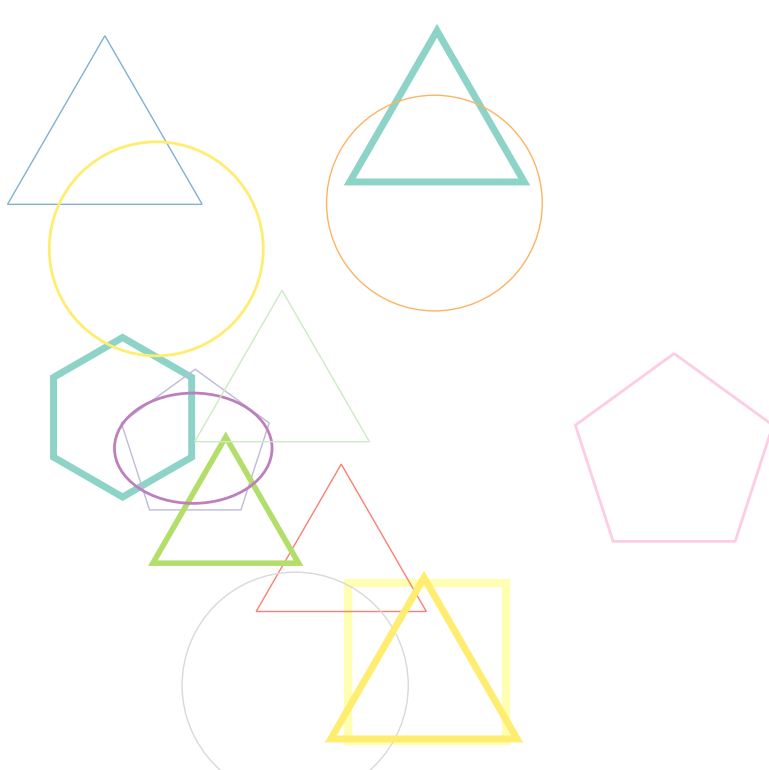[{"shape": "triangle", "thickness": 2.5, "radius": 0.65, "center": [0.568, 0.829]}, {"shape": "hexagon", "thickness": 2.5, "radius": 0.52, "center": [0.159, 0.458]}, {"shape": "square", "thickness": 3, "radius": 0.51, "center": [0.555, 0.141]}, {"shape": "pentagon", "thickness": 0.5, "radius": 0.5, "center": [0.254, 0.419]}, {"shape": "triangle", "thickness": 0.5, "radius": 0.64, "center": [0.443, 0.27]}, {"shape": "triangle", "thickness": 0.5, "radius": 0.73, "center": [0.136, 0.808]}, {"shape": "circle", "thickness": 0.5, "radius": 0.7, "center": [0.564, 0.736]}, {"shape": "triangle", "thickness": 2, "radius": 0.55, "center": [0.293, 0.323]}, {"shape": "pentagon", "thickness": 1, "radius": 0.67, "center": [0.875, 0.406]}, {"shape": "circle", "thickness": 0.5, "radius": 0.73, "center": [0.383, 0.11]}, {"shape": "oval", "thickness": 1, "radius": 0.51, "center": [0.251, 0.418]}, {"shape": "triangle", "thickness": 0.5, "radius": 0.66, "center": [0.366, 0.492]}, {"shape": "triangle", "thickness": 2.5, "radius": 0.7, "center": [0.551, 0.11]}, {"shape": "circle", "thickness": 1, "radius": 0.69, "center": [0.203, 0.677]}]